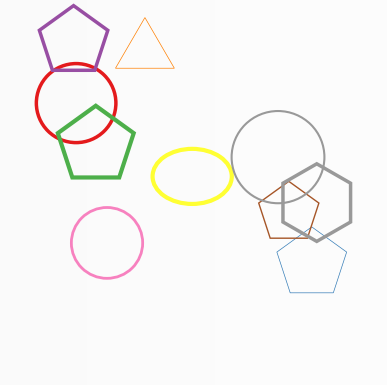[{"shape": "circle", "thickness": 2.5, "radius": 0.51, "center": [0.196, 0.732]}, {"shape": "pentagon", "thickness": 0.5, "radius": 0.47, "center": [0.805, 0.316]}, {"shape": "pentagon", "thickness": 3, "radius": 0.51, "center": [0.247, 0.622]}, {"shape": "pentagon", "thickness": 2.5, "radius": 0.46, "center": [0.19, 0.893]}, {"shape": "triangle", "thickness": 0.5, "radius": 0.44, "center": [0.374, 0.867]}, {"shape": "oval", "thickness": 3, "radius": 0.51, "center": [0.496, 0.542]}, {"shape": "pentagon", "thickness": 1, "radius": 0.41, "center": [0.745, 0.447]}, {"shape": "circle", "thickness": 2, "radius": 0.46, "center": [0.276, 0.369]}, {"shape": "hexagon", "thickness": 2.5, "radius": 0.5, "center": [0.817, 0.474]}, {"shape": "circle", "thickness": 1.5, "radius": 0.6, "center": [0.717, 0.592]}]